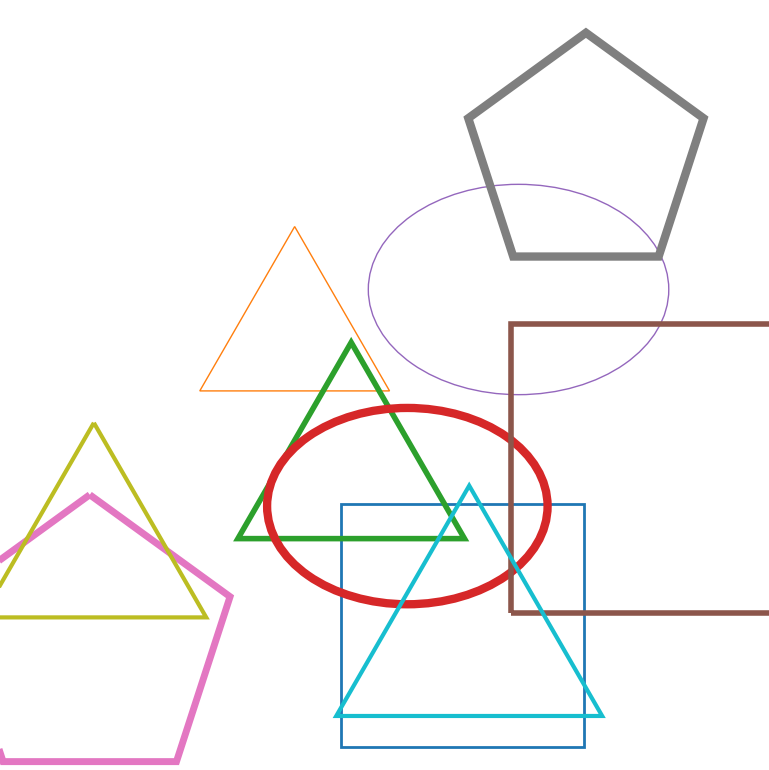[{"shape": "square", "thickness": 1, "radius": 0.79, "center": [0.601, 0.187]}, {"shape": "triangle", "thickness": 0.5, "radius": 0.71, "center": [0.383, 0.563]}, {"shape": "triangle", "thickness": 2, "radius": 0.85, "center": [0.456, 0.385]}, {"shape": "oval", "thickness": 3, "radius": 0.91, "center": [0.529, 0.343]}, {"shape": "oval", "thickness": 0.5, "radius": 0.98, "center": [0.673, 0.624]}, {"shape": "square", "thickness": 2, "radius": 0.94, "center": [0.852, 0.391]}, {"shape": "pentagon", "thickness": 2.5, "radius": 0.96, "center": [0.117, 0.166]}, {"shape": "pentagon", "thickness": 3, "radius": 0.8, "center": [0.761, 0.797]}, {"shape": "triangle", "thickness": 1.5, "radius": 0.84, "center": [0.122, 0.282]}, {"shape": "triangle", "thickness": 1.5, "radius": 1.0, "center": [0.609, 0.17]}]